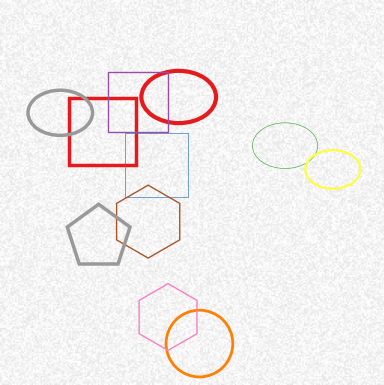[{"shape": "square", "thickness": 2.5, "radius": 0.43, "center": [0.267, 0.659]}, {"shape": "oval", "thickness": 3, "radius": 0.49, "center": [0.464, 0.748]}, {"shape": "square", "thickness": 0.5, "radius": 0.41, "center": [0.406, 0.57]}, {"shape": "oval", "thickness": 0.5, "radius": 0.42, "center": [0.74, 0.622]}, {"shape": "square", "thickness": 1, "radius": 0.39, "center": [0.358, 0.734]}, {"shape": "circle", "thickness": 2, "radius": 0.43, "center": [0.518, 0.108]}, {"shape": "oval", "thickness": 1.5, "radius": 0.36, "center": [0.864, 0.56]}, {"shape": "hexagon", "thickness": 1, "radius": 0.47, "center": [0.385, 0.424]}, {"shape": "hexagon", "thickness": 1, "radius": 0.43, "center": [0.436, 0.177]}, {"shape": "pentagon", "thickness": 2.5, "radius": 0.43, "center": [0.256, 0.384]}, {"shape": "oval", "thickness": 2.5, "radius": 0.42, "center": [0.157, 0.707]}]